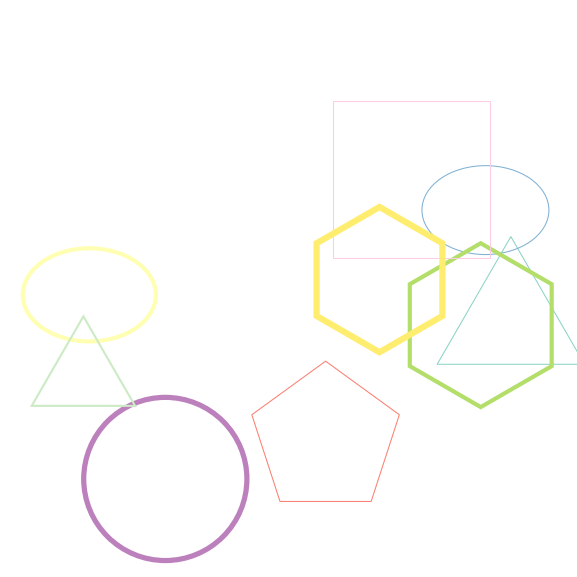[{"shape": "triangle", "thickness": 0.5, "radius": 0.74, "center": [0.885, 0.442]}, {"shape": "oval", "thickness": 2, "radius": 0.58, "center": [0.155, 0.489]}, {"shape": "pentagon", "thickness": 0.5, "radius": 0.67, "center": [0.564, 0.239]}, {"shape": "oval", "thickness": 0.5, "radius": 0.55, "center": [0.841, 0.635]}, {"shape": "hexagon", "thickness": 2, "radius": 0.71, "center": [0.832, 0.436]}, {"shape": "square", "thickness": 0.5, "radius": 0.68, "center": [0.713, 0.689]}, {"shape": "circle", "thickness": 2.5, "radius": 0.71, "center": [0.286, 0.17]}, {"shape": "triangle", "thickness": 1, "radius": 0.52, "center": [0.144, 0.348]}, {"shape": "hexagon", "thickness": 3, "radius": 0.63, "center": [0.657, 0.515]}]